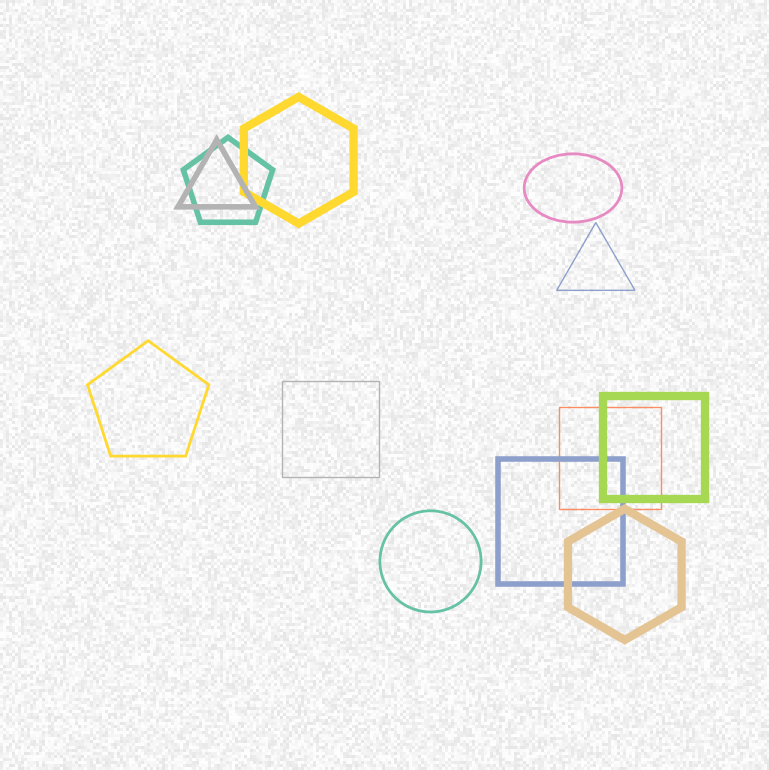[{"shape": "circle", "thickness": 1, "radius": 0.33, "center": [0.559, 0.271]}, {"shape": "pentagon", "thickness": 2, "radius": 0.3, "center": [0.296, 0.761]}, {"shape": "square", "thickness": 0.5, "radius": 0.33, "center": [0.792, 0.405]}, {"shape": "square", "thickness": 2, "radius": 0.4, "center": [0.728, 0.323]}, {"shape": "triangle", "thickness": 0.5, "radius": 0.29, "center": [0.774, 0.652]}, {"shape": "oval", "thickness": 1, "radius": 0.32, "center": [0.744, 0.756]}, {"shape": "square", "thickness": 3, "radius": 0.33, "center": [0.849, 0.419]}, {"shape": "hexagon", "thickness": 3, "radius": 0.41, "center": [0.388, 0.792]}, {"shape": "pentagon", "thickness": 1, "radius": 0.41, "center": [0.192, 0.475]}, {"shape": "hexagon", "thickness": 3, "radius": 0.43, "center": [0.811, 0.254]}, {"shape": "square", "thickness": 0.5, "radius": 0.31, "center": [0.429, 0.443]}, {"shape": "triangle", "thickness": 2, "radius": 0.29, "center": [0.281, 0.76]}]